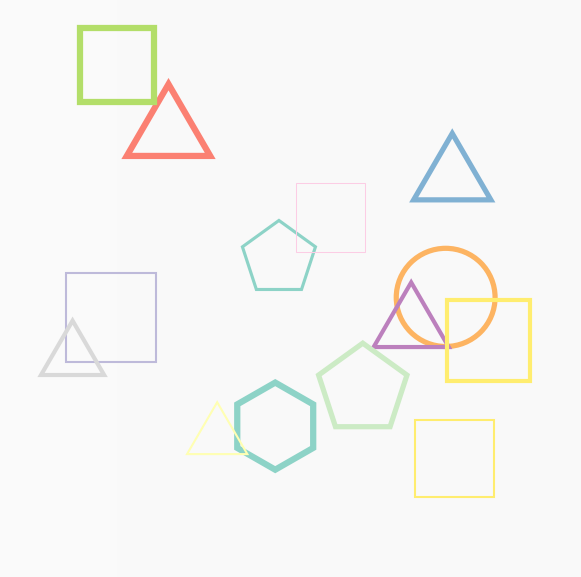[{"shape": "hexagon", "thickness": 3, "radius": 0.38, "center": [0.474, 0.261]}, {"shape": "pentagon", "thickness": 1.5, "radius": 0.33, "center": [0.48, 0.551]}, {"shape": "triangle", "thickness": 1, "radius": 0.3, "center": [0.374, 0.243]}, {"shape": "square", "thickness": 1, "radius": 0.39, "center": [0.191, 0.449]}, {"shape": "triangle", "thickness": 3, "radius": 0.41, "center": [0.29, 0.771]}, {"shape": "triangle", "thickness": 2.5, "radius": 0.38, "center": [0.778, 0.691]}, {"shape": "circle", "thickness": 2.5, "radius": 0.43, "center": [0.767, 0.484]}, {"shape": "square", "thickness": 3, "radius": 0.32, "center": [0.202, 0.887]}, {"shape": "square", "thickness": 0.5, "radius": 0.3, "center": [0.569, 0.623]}, {"shape": "triangle", "thickness": 2, "radius": 0.31, "center": [0.125, 0.381]}, {"shape": "triangle", "thickness": 2, "radius": 0.37, "center": [0.707, 0.436]}, {"shape": "pentagon", "thickness": 2.5, "radius": 0.4, "center": [0.624, 0.325]}, {"shape": "square", "thickness": 2, "radius": 0.35, "center": [0.84, 0.409]}, {"shape": "square", "thickness": 1, "radius": 0.34, "center": [0.782, 0.205]}]